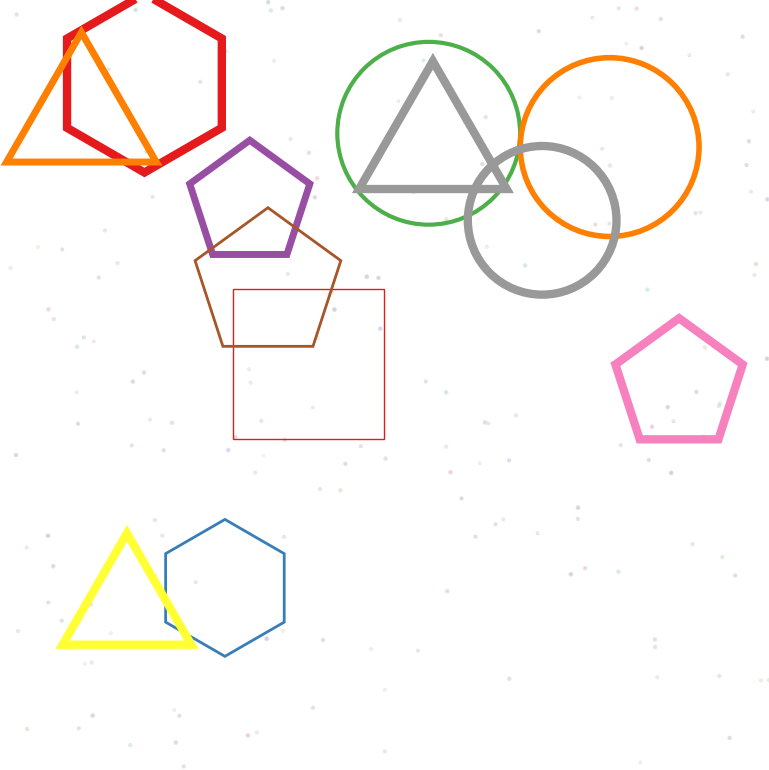[{"shape": "hexagon", "thickness": 3, "radius": 0.58, "center": [0.188, 0.892]}, {"shape": "square", "thickness": 0.5, "radius": 0.49, "center": [0.401, 0.527]}, {"shape": "hexagon", "thickness": 1, "radius": 0.44, "center": [0.292, 0.237]}, {"shape": "circle", "thickness": 1.5, "radius": 0.59, "center": [0.557, 0.827]}, {"shape": "pentagon", "thickness": 2.5, "radius": 0.41, "center": [0.324, 0.736]}, {"shape": "circle", "thickness": 2, "radius": 0.58, "center": [0.792, 0.809]}, {"shape": "triangle", "thickness": 2.5, "radius": 0.56, "center": [0.106, 0.846]}, {"shape": "triangle", "thickness": 3, "radius": 0.48, "center": [0.165, 0.211]}, {"shape": "pentagon", "thickness": 1, "radius": 0.5, "center": [0.348, 0.631]}, {"shape": "pentagon", "thickness": 3, "radius": 0.43, "center": [0.882, 0.5]}, {"shape": "circle", "thickness": 3, "radius": 0.48, "center": [0.704, 0.714]}, {"shape": "triangle", "thickness": 3, "radius": 0.55, "center": [0.562, 0.81]}]